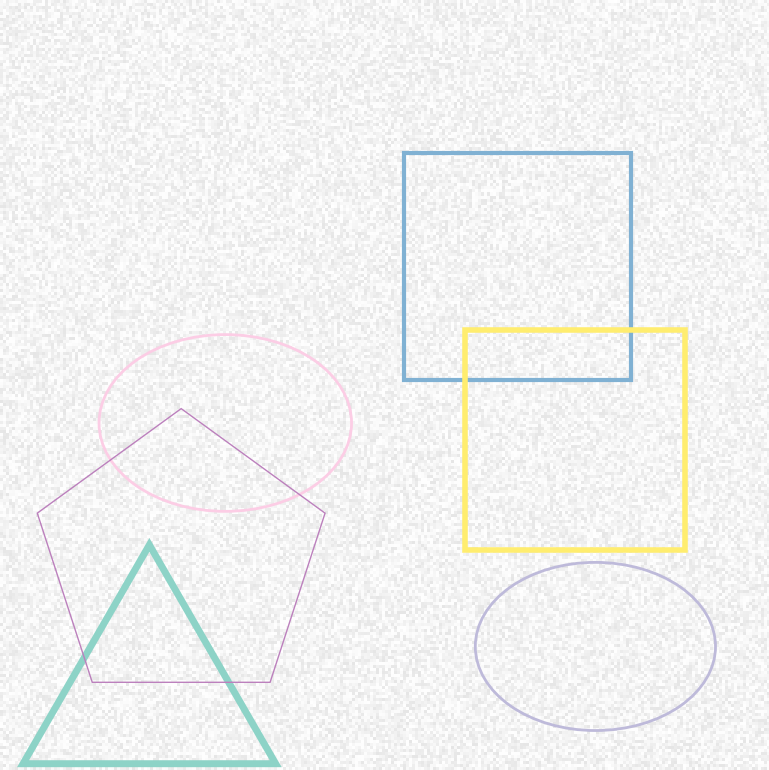[{"shape": "triangle", "thickness": 2.5, "radius": 0.95, "center": [0.194, 0.103]}, {"shape": "oval", "thickness": 1, "radius": 0.78, "center": [0.773, 0.16]}, {"shape": "square", "thickness": 1.5, "radius": 0.74, "center": [0.672, 0.654]}, {"shape": "oval", "thickness": 1, "radius": 0.82, "center": [0.293, 0.451]}, {"shape": "pentagon", "thickness": 0.5, "radius": 0.98, "center": [0.235, 0.273]}, {"shape": "square", "thickness": 2, "radius": 0.71, "center": [0.747, 0.429]}]